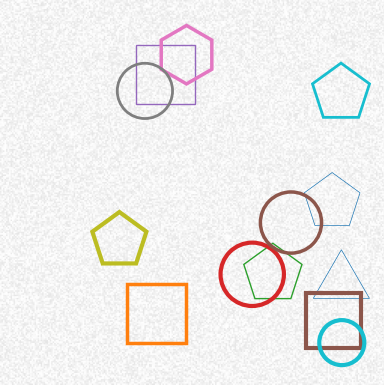[{"shape": "pentagon", "thickness": 0.5, "radius": 0.38, "center": [0.863, 0.476]}, {"shape": "triangle", "thickness": 0.5, "radius": 0.42, "center": [0.887, 0.267]}, {"shape": "square", "thickness": 2.5, "radius": 0.38, "center": [0.407, 0.187]}, {"shape": "pentagon", "thickness": 1, "radius": 0.4, "center": [0.709, 0.289]}, {"shape": "circle", "thickness": 3, "radius": 0.41, "center": [0.655, 0.288]}, {"shape": "square", "thickness": 1, "radius": 0.38, "center": [0.429, 0.807]}, {"shape": "circle", "thickness": 2.5, "radius": 0.4, "center": [0.756, 0.422]}, {"shape": "square", "thickness": 3, "radius": 0.36, "center": [0.866, 0.167]}, {"shape": "hexagon", "thickness": 2.5, "radius": 0.38, "center": [0.484, 0.858]}, {"shape": "circle", "thickness": 2, "radius": 0.36, "center": [0.376, 0.764]}, {"shape": "pentagon", "thickness": 3, "radius": 0.37, "center": [0.31, 0.375]}, {"shape": "circle", "thickness": 3, "radius": 0.29, "center": [0.888, 0.11]}, {"shape": "pentagon", "thickness": 2, "radius": 0.39, "center": [0.886, 0.758]}]